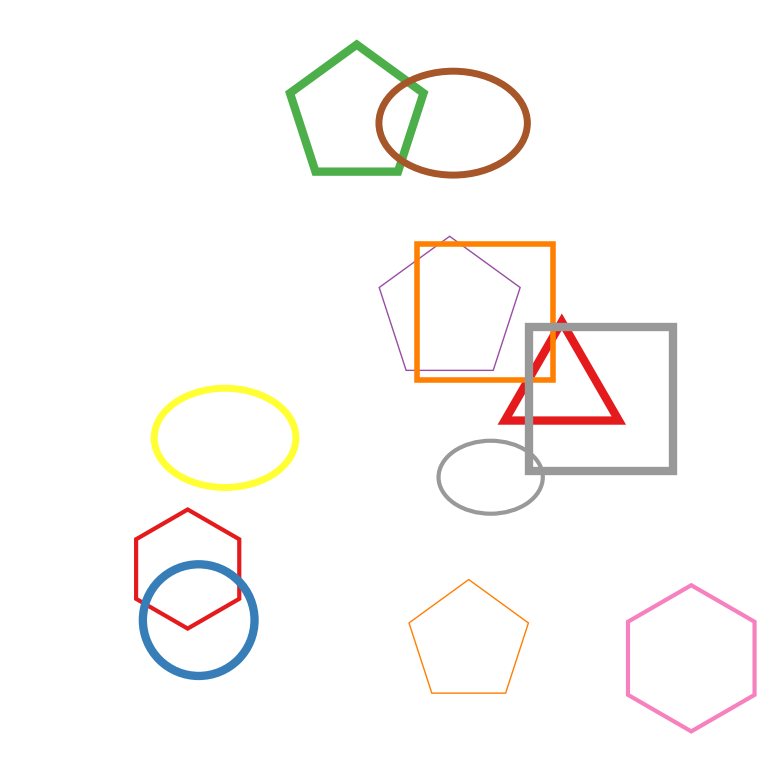[{"shape": "hexagon", "thickness": 1.5, "radius": 0.39, "center": [0.244, 0.261]}, {"shape": "triangle", "thickness": 3, "radius": 0.43, "center": [0.73, 0.497]}, {"shape": "circle", "thickness": 3, "radius": 0.36, "center": [0.258, 0.195]}, {"shape": "pentagon", "thickness": 3, "radius": 0.46, "center": [0.463, 0.851]}, {"shape": "pentagon", "thickness": 0.5, "radius": 0.48, "center": [0.584, 0.597]}, {"shape": "square", "thickness": 2, "radius": 0.44, "center": [0.63, 0.595]}, {"shape": "pentagon", "thickness": 0.5, "radius": 0.41, "center": [0.609, 0.166]}, {"shape": "oval", "thickness": 2.5, "radius": 0.46, "center": [0.292, 0.431]}, {"shape": "oval", "thickness": 2.5, "radius": 0.48, "center": [0.588, 0.84]}, {"shape": "hexagon", "thickness": 1.5, "radius": 0.47, "center": [0.898, 0.145]}, {"shape": "oval", "thickness": 1.5, "radius": 0.34, "center": [0.637, 0.38]}, {"shape": "square", "thickness": 3, "radius": 0.47, "center": [0.78, 0.481]}]